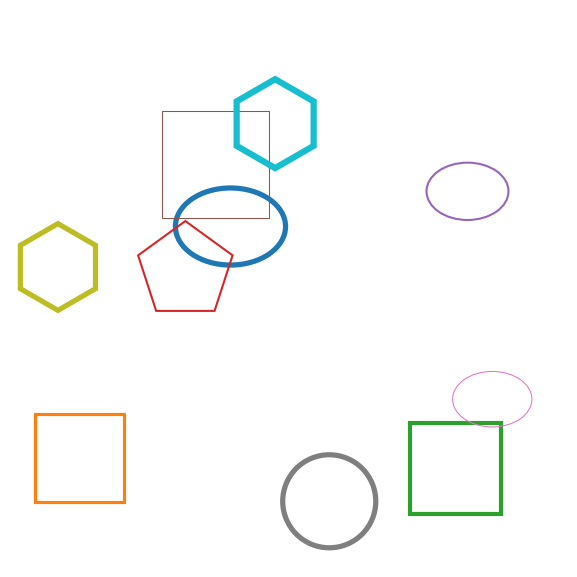[{"shape": "oval", "thickness": 2.5, "radius": 0.48, "center": [0.399, 0.607]}, {"shape": "square", "thickness": 1.5, "radius": 0.39, "center": [0.138, 0.206]}, {"shape": "square", "thickness": 2, "radius": 0.39, "center": [0.789, 0.188]}, {"shape": "pentagon", "thickness": 1, "radius": 0.43, "center": [0.321, 0.53]}, {"shape": "oval", "thickness": 1, "radius": 0.35, "center": [0.81, 0.668]}, {"shape": "square", "thickness": 0.5, "radius": 0.46, "center": [0.373, 0.714]}, {"shape": "oval", "thickness": 0.5, "radius": 0.34, "center": [0.852, 0.308]}, {"shape": "circle", "thickness": 2.5, "radius": 0.4, "center": [0.57, 0.131]}, {"shape": "hexagon", "thickness": 2.5, "radius": 0.38, "center": [0.1, 0.537]}, {"shape": "hexagon", "thickness": 3, "radius": 0.38, "center": [0.476, 0.785]}]